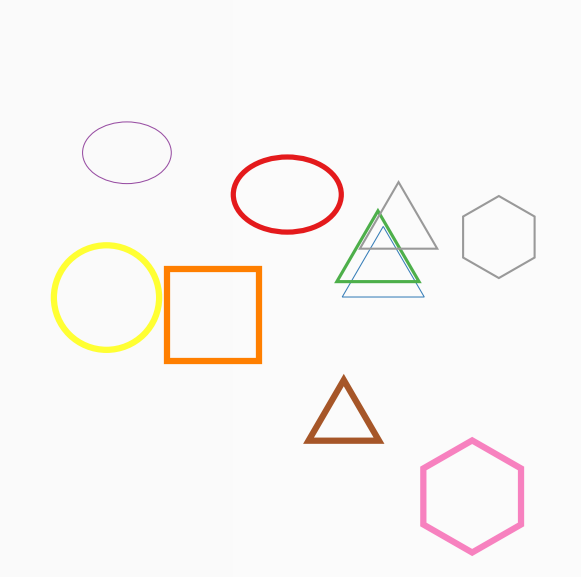[{"shape": "oval", "thickness": 2.5, "radius": 0.46, "center": [0.494, 0.662]}, {"shape": "triangle", "thickness": 0.5, "radius": 0.41, "center": [0.659, 0.526]}, {"shape": "triangle", "thickness": 1.5, "radius": 0.41, "center": [0.65, 0.552]}, {"shape": "oval", "thickness": 0.5, "radius": 0.38, "center": [0.218, 0.735]}, {"shape": "square", "thickness": 3, "radius": 0.4, "center": [0.367, 0.454]}, {"shape": "circle", "thickness": 3, "radius": 0.45, "center": [0.183, 0.484]}, {"shape": "triangle", "thickness": 3, "radius": 0.35, "center": [0.591, 0.271]}, {"shape": "hexagon", "thickness": 3, "radius": 0.49, "center": [0.812, 0.139]}, {"shape": "hexagon", "thickness": 1, "radius": 0.36, "center": [0.858, 0.589]}, {"shape": "triangle", "thickness": 1, "radius": 0.38, "center": [0.686, 0.607]}]